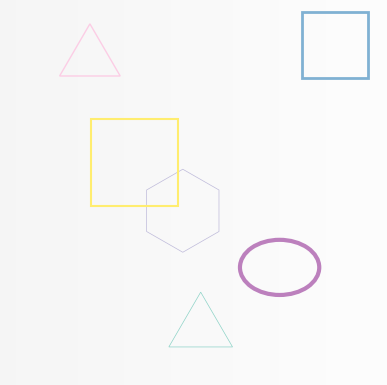[{"shape": "triangle", "thickness": 0.5, "radius": 0.47, "center": [0.518, 0.146]}, {"shape": "hexagon", "thickness": 0.5, "radius": 0.54, "center": [0.472, 0.453]}, {"shape": "square", "thickness": 2, "radius": 0.43, "center": [0.865, 0.882]}, {"shape": "triangle", "thickness": 1, "radius": 0.45, "center": [0.232, 0.848]}, {"shape": "oval", "thickness": 3, "radius": 0.51, "center": [0.722, 0.305]}, {"shape": "square", "thickness": 1.5, "radius": 0.56, "center": [0.348, 0.579]}]